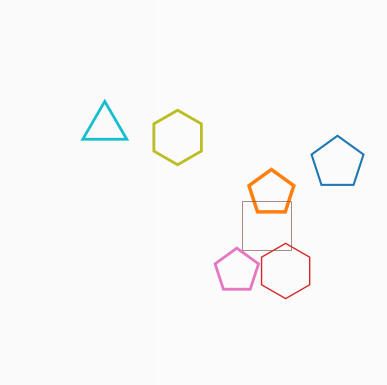[{"shape": "pentagon", "thickness": 1.5, "radius": 0.35, "center": [0.871, 0.577]}, {"shape": "pentagon", "thickness": 2.5, "radius": 0.3, "center": [0.7, 0.499]}, {"shape": "hexagon", "thickness": 1, "radius": 0.36, "center": [0.737, 0.296]}, {"shape": "square", "thickness": 0.5, "radius": 0.32, "center": [0.688, 0.415]}, {"shape": "pentagon", "thickness": 2, "radius": 0.29, "center": [0.611, 0.296]}, {"shape": "hexagon", "thickness": 2, "radius": 0.35, "center": [0.458, 0.643]}, {"shape": "triangle", "thickness": 2, "radius": 0.33, "center": [0.27, 0.671]}]